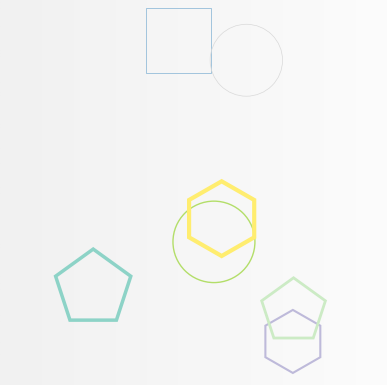[{"shape": "pentagon", "thickness": 2.5, "radius": 0.51, "center": [0.241, 0.251]}, {"shape": "hexagon", "thickness": 1.5, "radius": 0.41, "center": [0.756, 0.113]}, {"shape": "square", "thickness": 0.5, "radius": 0.42, "center": [0.461, 0.895]}, {"shape": "circle", "thickness": 1, "radius": 0.53, "center": [0.552, 0.372]}, {"shape": "circle", "thickness": 0.5, "radius": 0.47, "center": [0.636, 0.844]}, {"shape": "pentagon", "thickness": 2, "radius": 0.43, "center": [0.758, 0.192]}, {"shape": "hexagon", "thickness": 3, "radius": 0.49, "center": [0.572, 0.432]}]